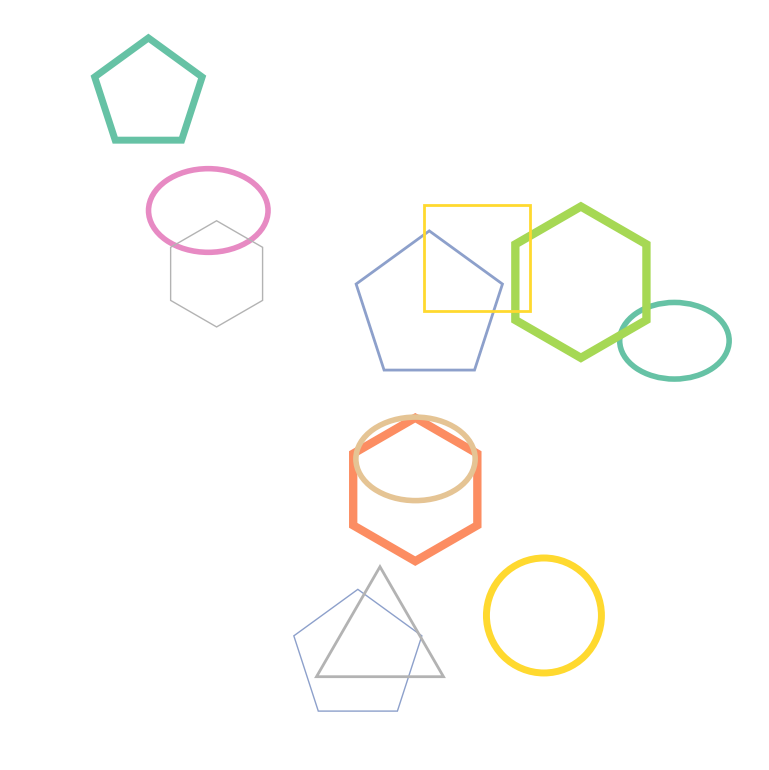[{"shape": "oval", "thickness": 2, "radius": 0.36, "center": [0.876, 0.557]}, {"shape": "pentagon", "thickness": 2.5, "radius": 0.37, "center": [0.193, 0.877]}, {"shape": "hexagon", "thickness": 3, "radius": 0.47, "center": [0.539, 0.364]}, {"shape": "pentagon", "thickness": 1, "radius": 0.5, "center": [0.558, 0.6]}, {"shape": "pentagon", "thickness": 0.5, "radius": 0.44, "center": [0.465, 0.147]}, {"shape": "oval", "thickness": 2, "radius": 0.39, "center": [0.27, 0.727]}, {"shape": "hexagon", "thickness": 3, "radius": 0.49, "center": [0.754, 0.634]}, {"shape": "square", "thickness": 1, "radius": 0.34, "center": [0.62, 0.665]}, {"shape": "circle", "thickness": 2.5, "radius": 0.37, "center": [0.706, 0.201]}, {"shape": "oval", "thickness": 2, "radius": 0.39, "center": [0.54, 0.404]}, {"shape": "hexagon", "thickness": 0.5, "radius": 0.34, "center": [0.281, 0.644]}, {"shape": "triangle", "thickness": 1, "radius": 0.48, "center": [0.493, 0.169]}]